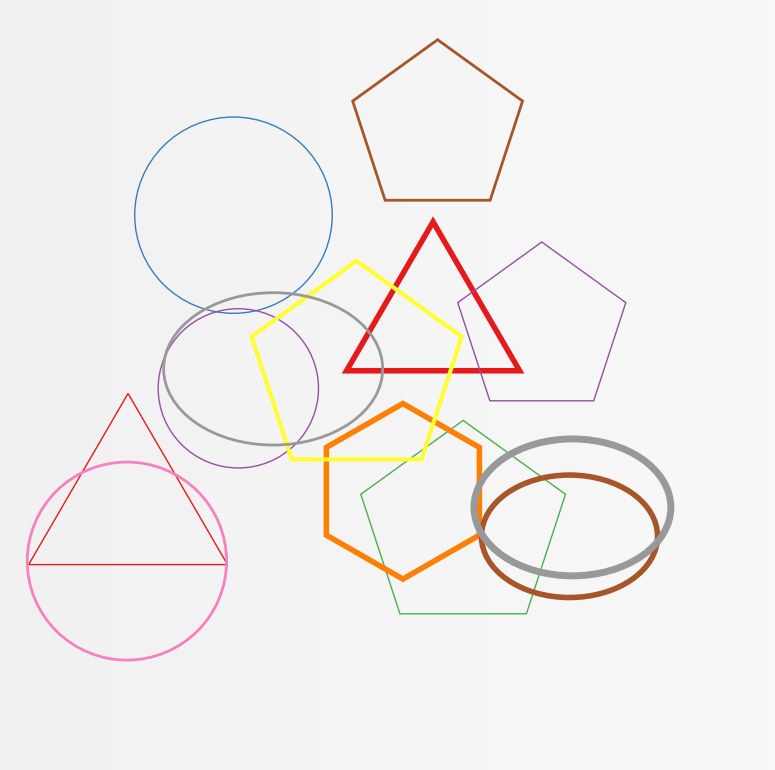[{"shape": "triangle", "thickness": 0.5, "radius": 0.74, "center": [0.165, 0.341]}, {"shape": "triangle", "thickness": 2, "radius": 0.64, "center": [0.559, 0.583]}, {"shape": "circle", "thickness": 0.5, "radius": 0.64, "center": [0.301, 0.721]}, {"shape": "pentagon", "thickness": 0.5, "radius": 0.69, "center": [0.598, 0.315]}, {"shape": "circle", "thickness": 0.5, "radius": 0.52, "center": [0.308, 0.496]}, {"shape": "pentagon", "thickness": 0.5, "radius": 0.57, "center": [0.699, 0.572]}, {"shape": "hexagon", "thickness": 2, "radius": 0.57, "center": [0.52, 0.362]}, {"shape": "pentagon", "thickness": 1.5, "radius": 0.71, "center": [0.46, 0.519]}, {"shape": "pentagon", "thickness": 1, "radius": 0.58, "center": [0.565, 0.833]}, {"shape": "oval", "thickness": 2, "radius": 0.57, "center": [0.735, 0.304]}, {"shape": "circle", "thickness": 1, "radius": 0.64, "center": [0.164, 0.271]}, {"shape": "oval", "thickness": 2.5, "radius": 0.64, "center": [0.739, 0.341]}, {"shape": "oval", "thickness": 1, "radius": 0.71, "center": [0.352, 0.521]}]